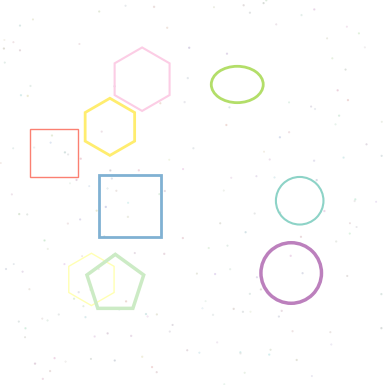[{"shape": "circle", "thickness": 1.5, "radius": 0.31, "center": [0.778, 0.479]}, {"shape": "hexagon", "thickness": 1, "radius": 0.34, "center": [0.237, 0.274]}, {"shape": "square", "thickness": 1, "radius": 0.31, "center": [0.14, 0.602]}, {"shape": "square", "thickness": 2, "radius": 0.41, "center": [0.338, 0.464]}, {"shape": "oval", "thickness": 2, "radius": 0.34, "center": [0.616, 0.781]}, {"shape": "hexagon", "thickness": 1.5, "radius": 0.41, "center": [0.369, 0.794]}, {"shape": "circle", "thickness": 2.5, "radius": 0.39, "center": [0.756, 0.291]}, {"shape": "pentagon", "thickness": 2.5, "radius": 0.39, "center": [0.3, 0.262]}, {"shape": "hexagon", "thickness": 2, "radius": 0.37, "center": [0.285, 0.671]}]